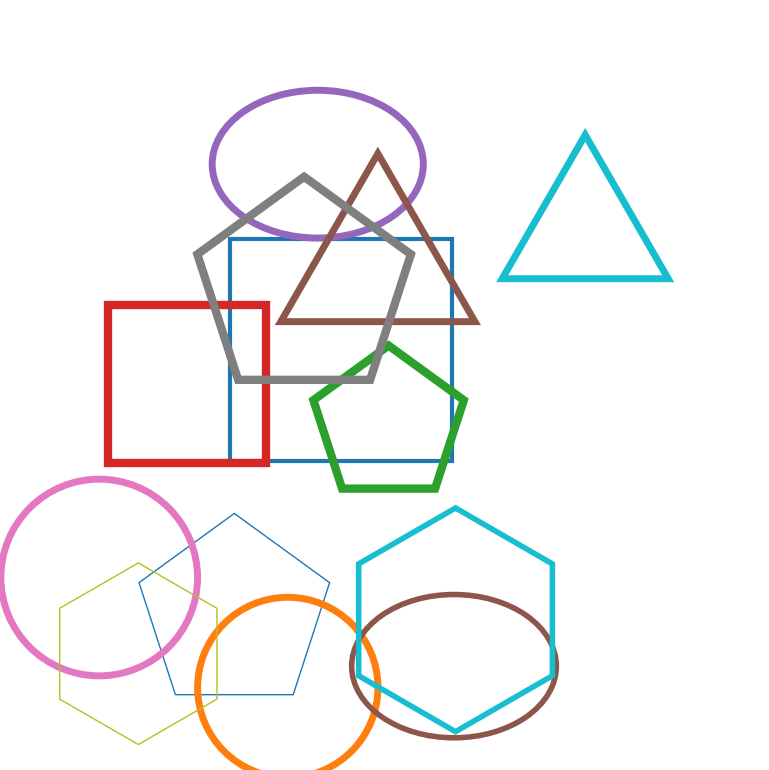[{"shape": "square", "thickness": 1.5, "radius": 0.72, "center": [0.442, 0.546]}, {"shape": "pentagon", "thickness": 0.5, "radius": 0.65, "center": [0.304, 0.203]}, {"shape": "circle", "thickness": 2.5, "radius": 0.59, "center": [0.374, 0.107]}, {"shape": "pentagon", "thickness": 3, "radius": 0.51, "center": [0.505, 0.449]}, {"shape": "square", "thickness": 3, "radius": 0.51, "center": [0.243, 0.501]}, {"shape": "oval", "thickness": 2.5, "radius": 0.69, "center": [0.413, 0.787]}, {"shape": "triangle", "thickness": 2.5, "radius": 0.73, "center": [0.491, 0.655]}, {"shape": "oval", "thickness": 2, "radius": 0.66, "center": [0.59, 0.135]}, {"shape": "circle", "thickness": 2.5, "radius": 0.64, "center": [0.129, 0.25]}, {"shape": "pentagon", "thickness": 3, "radius": 0.73, "center": [0.395, 0.625]}, {"shape": "hexagon", "thickness": 0.5, "radius": 0.59, "center": [0.18, 0.151]}, {"shape": "hexagon", "thickness": 2, "radius": 0.73, "center": [0.592, 0.195]}, {"shape": "triangle", "thickness": 2.5, "radius": 0.62, "center": [0.76, 0.7]}]